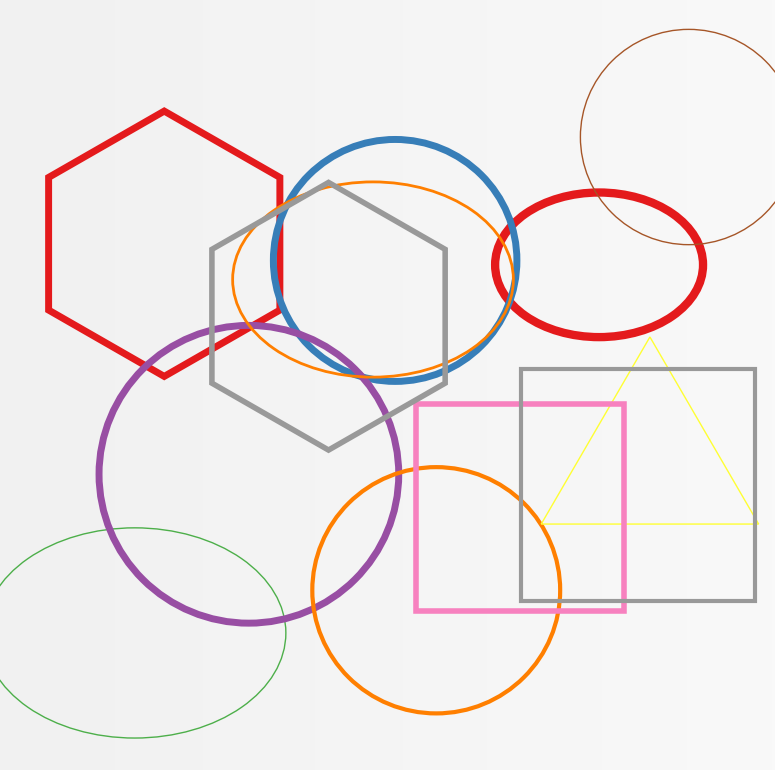[{"shape": "oval", "thickness": 3, "radius": 0.67, "center": [0.773, 0.656]}, {"shape": "hexagon", "thickness": 2.5, "radius": 0.86, "center": [0.212, 0.683]}, {"shape": "circle", "thickness": 2.5, "radius": 0.79, "center": [0.51, 0.662]}, {"shape": "oval", "thickness": 0.5, "radius": 0.97, "center": [0.174, 0.178]}, {"shape": "circle", "thickness": 2.5, "radius": 0.97, "center": [0.321, 0.384]}, {"shape": "circle", "thickness": 1.5, "radius": 0.8, "center": [0.563, 0.233]}, {"shape": "oval", "thickness": 1, "radius": 0.91, "center": [0.481, 0.637]}, {"shape": "triangle", "thickness": 0.5, "radius": 0.81, "center": [0.839, 0.4]}, {"shape": "circle", "thickness": 0.5, "radius": 0.7, "center": [0.889, 0.822]}, {"shape": "square", "thickness": 2, "radius": 0.67, "center": [0.672, 0.341]}, {"shape": "square", "thickness": 1.5, "radius": 0.75, "center": [0.824, 0.37]}, {"shape": "hexagon", "thickness": 2, "radius": 0.87, "center": [0.424, 0.589]}]